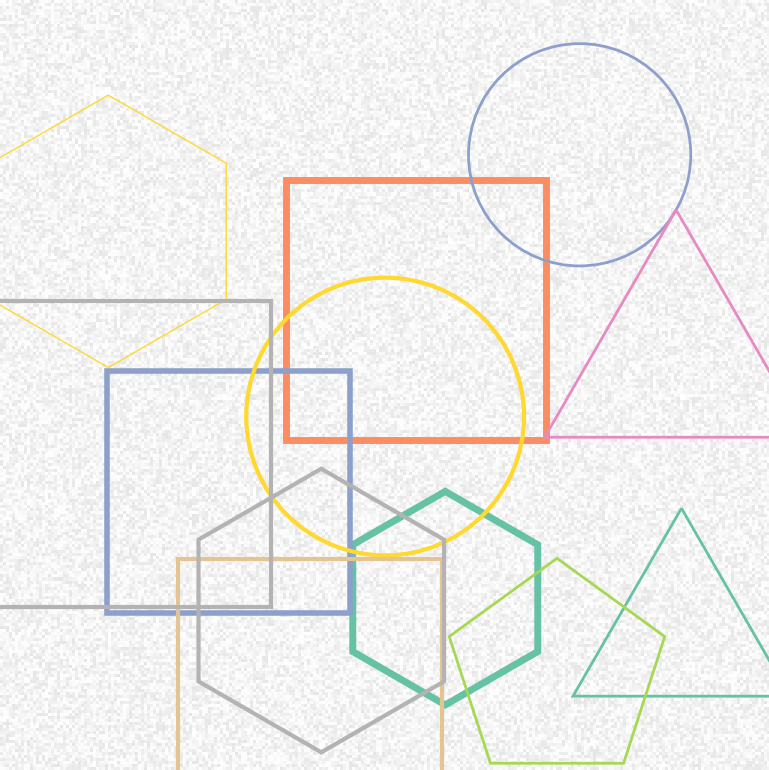[{"shape": "triangle", "thickness": 1, "radius": 0.81, "center": [0.885, 0.177]}, {"shape": "hexagon", "thickness": 2.5, "radius": 0.69, "center": [0.578, 0.223]}, {"shape": "square", "thickness": 2.5, "radius": 0.85, "center": [0.54, 0.597]}, {"shape": "square", "thickness": 2, "radius": 0.79, "center": [0.297, 0.361]}, {"shape": "circle", "thickness": 1, "radius": 0.72, "center": [0.753, 0.799]}, {"shape": "triangle", "thickness": 1, "radius": 0.98, "center": [0.878, 0.531]}, {"shape": "pentagon", "thickness": 1, "radius": 0.74, "center": [0.723, 0.128]}, {"shape": "circle", "thickness": 1.5, "radius": 0.9, "center": [0.5, 0.459]}, {"shape": "hexagon", "thickness": 0.5, "radius": 0.88, "center": [0.141, 0.7]}, {"shape": "square", "thickness": 1.5, "radius": 0.86, "center": [0.402, 0.103]}, {"shape": "square", "thickness": 1.5, "radius": 0.99, "center": [0.153, 0.41]}, {"shape": "hexagon", "thickness": 1.5, "radius": 0.92, "center": [0.417, 0.207]}]